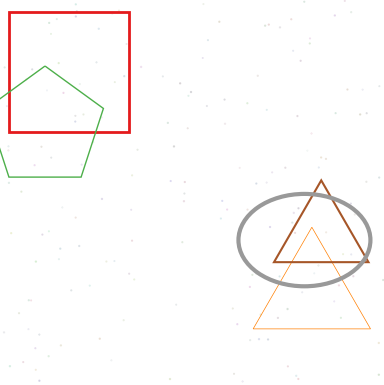[{"shape": "square", "thickness": 2, "radius": 0.78, "center": [0.179, 0.814]}, {"shape": "pentagon", "thickness": 1, "radius": 0.8, "center": [0.117, 0.669]}, {"shape": "triangle", "thickness": 0.5, "radius": 0.88, "center": [0.81, 0.234]}, {"shape": "triangle", "thickness": 1.5, "radius": 0.71, "center": [0.834, 0.39]}, {"shape": "oval", "thickness": 3, "radius": 0.86, "center": [0.791, 0.376]}]